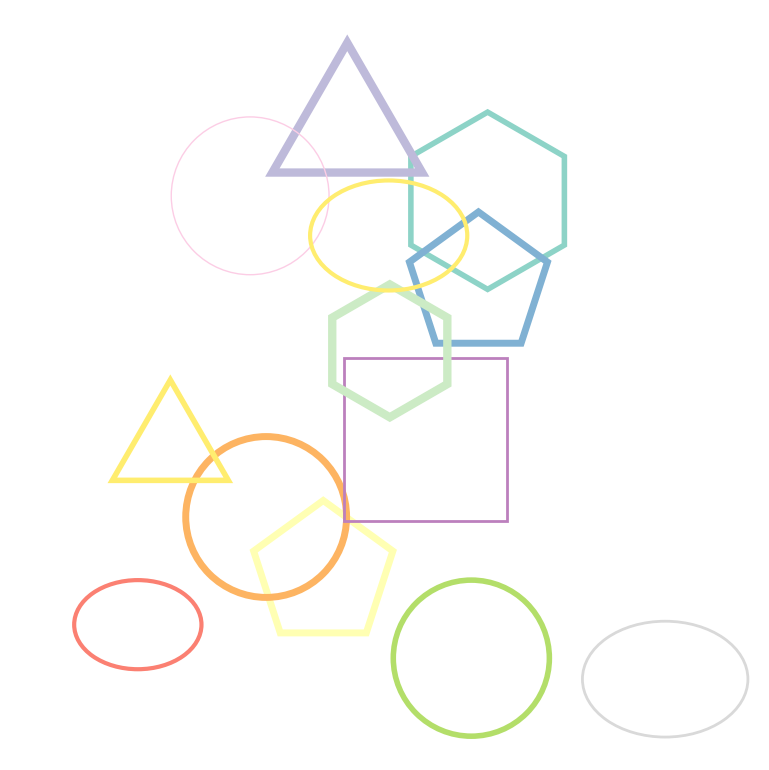[{"shape": "hexagon", "thickness": 2, "radius": 0.58, "center": [0.633, 0.739]}, {"shape": "pentagon", "thickness": 2.5, "radius": 0.48, "center": [0.42, 0.255]}, {"shape": "triangle", "thickness": 3, "radius": 0.56, "center": [0.451, 0.832]}, {"shape": "oval", "thickness": 1.5, "radius": 0.41, "center": [0.179, 0.189]}, {"shape": "pentagon", "thickness": 2.5, "radius": 0.47, "center": [0.621, 0.63]}, {"shape": "circle", "thickness": 2.5, "radius": 0.52, "center": [0.346, 0.329]}, {"shape": "circle", "thickness": 2, "radius": 0.51, "center": [0.612, 0.145]}, {"shape": "circle", "thickness": 0.5, "radius": 0.51, "center": [0.325, 0.746]}, {"shape": "oval", "thickness": 1, "radius": 0.54, "center": [0.864, 0.118]}, {"shape": "square", "thickness": 1, "radius": 0.53, "center": [0.553, 0.429]}, {"shape": "hexagon", "thickness": 3, "radius": 0.43, "center": [0.506, 0.544]}, {"shape": "triangle", "thickness": 2, "radius": 0.43, "center": [0.221, 0.42]}, {"shape": "oval", "thickness": 1.5, "radius": 0.51, "center": [0.505, 0.694]}]